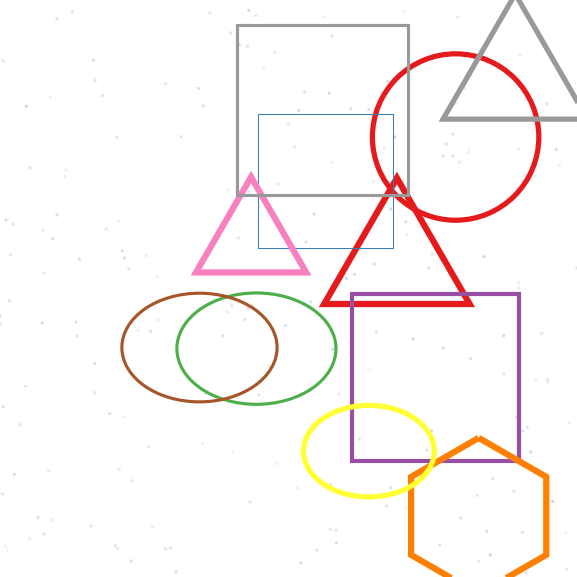[{"shape": "circle", "thickness": 2.5, "radius": 0.72, "center": [0.789, 0.762]}, {"shape": "triangle", "thickness": 3, "radius": 0.73, "center": [0.687, 0.545]}, {"shape": "square", "thickness": 0.5, "radius": 0.58, "center": [0.564, 0.685]}, {"shape": "oval", "thickness": 1.5, "radius": 0.69, "center": [0.444, 0.395]}, {"shape": "square", "thickness": 2, "radius": 0.72, "center": [0.754, 0.345]}, {"shape": "hexagon", "thickness": 3, "radius": 0.68, "center": [0.829, 0.106]}, {"shape": "oval", "thickness": 2.5, "radius": 0.57, "center": [0.639, 0.218]}, {"shape": "oval", "thickness": 1.5, "radius": 0.67, "center": [0.345, 0.397]}, {"shape": "triangle", "thickness": 3, "radius": 0.55, "center": [0.435, 0.582]}, {"shape": "square", "thickness": 1.5, "radius": 0.74, "center": [0.558, 0.808]}, {"shape": "triangle", "thickness": 2.5, "radius": 0.72, "center": [0.892, 0.865]}]